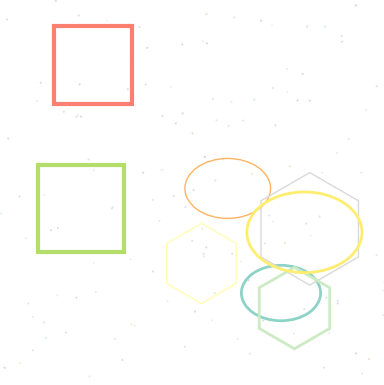[{"shape": "oval", "thickness": 2, "radius": 0.51, "center": [0.73, 0.239]}, {"shape": "hexagon", "thickness": 1, "radius": 0.52, "center": [0.523, 0.316]}, {"shape": "square", "thickness": 3, "radius": 0.51, "center": [0.241, 0.832]}, {"shape": "oval", "thickness": 1, "radius": 0.56, "center": [0.591, 0.511]}, {"shape": "square", "thickness": 3, "radius": 0.56, "center": [0.21, 0.458]}, {"shape": "hexagon", "thickness": 1, "radius": 0.73, "center": [0.805, 0.406]}, {"shape": "hexagon", "thickness": 2, "radius": 0.53, "center": [0.765, 0.2]}, {"shape": "oval", "thickness": 2, "radius": 0.75, "center": [0.791, 0.397]}]